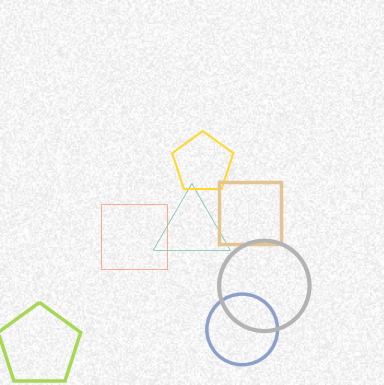[{"shape": "triangle", "thickness": 0.5, "radius": 0.58, "center": [0.498, 0.408]}, {"shape": "square", "thickness": 0.5, "radius": 0.43, "center": [0.349, 0.386]}, {"shape": "circle", "thickness": 2.5, "radius": 0.46, "center": [0.629, 0.144]}, {"shape": "pentagon", "thickness": 2.5, "radius": 0.56, "center": [0.102, 0.102]}, {"shape": "pentagon", "thickness": 1.5, "radius": 0.42, "center": [0.527, 0.576]}, {"shape": "square", "thickness": 2.5, "radius": 0.4, "center": [0.649, 0.447]}, {"shape": "circle", "thickness": 3, "radius": 0.59, "center": [0.687, 0.257]}]